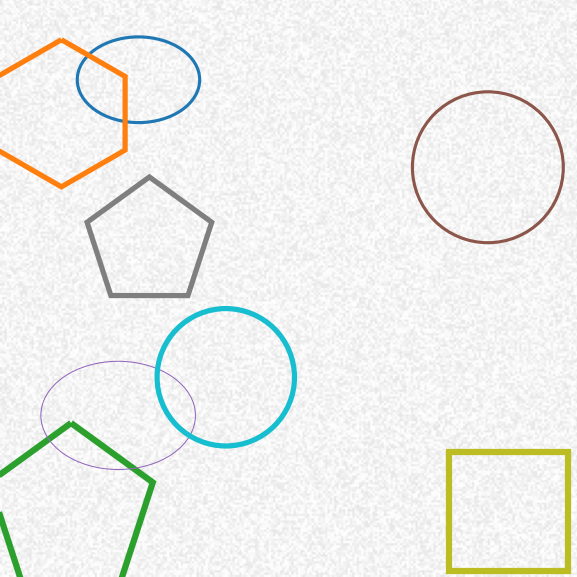[{"shape": "oval", "thickness": 1.5, "radius": 0.53, "center": [0.24, 0.861]}, {"shape": "hexagon", "thickness": 2.5, "radius": 0.64, "center": [0.106, 0.803]}, {"shape": "pentagon", "thickness": 3, "radius": 0.74, "center": [0.123, 0.118]}, {"shape": "oval", "thickness": 0.5, "radius": 0.67, "center": [0.205, 0.28]}, {"shape": "circle", "thickness": 1.5, "radius": 0.65, "center": [0.845, 0.71]}, {"shape": "pentagon", "thickness": 2.5, "radius": 0.57, "center": [0.259, 0.579]}, {"shape": "square", "thickness": 3, "radius": 0.51, "center": [0.881, 0.113]}, {"shape": "circle", "thickness": 2.5, "radius": 0.59, "center": [0.391, 0.346]}]